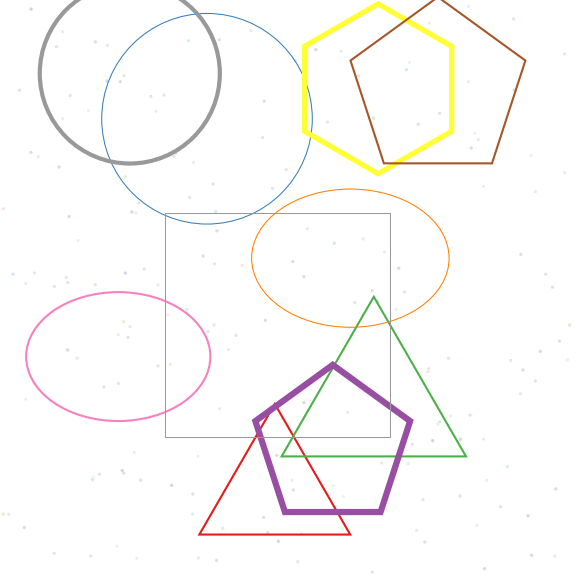[{"shape": "triangle", "thickness": 1, "radius": 0.75, "center": [0.476, 0.149]}, {"shape": "circle", "thickness": 0.5, "radius": 0.91, "center": [0.358, 0.794]}, {"shape": "triangle", "thickness": 1, "radius": 0.92, "center": [0.647, 0.301]}, {"shape": "pentagon", "thickness": 3, "radius": 0.7, "center": [0.576, 0.226]}, {"shape": "oval", "thickness": 0.5, "radius": 0.85, "center": [0.607, 0.552]}, {"shape": "hexagon", "thickness": 2.5, "radius": 0.74, "center": [0.655, 0.845]}, {"shape": "pentagon", "thickness": 1, "radius": 0.8, "center": [0.758, 0.845]}, {"shape": "oval", "thickness": 1, "radius": 0.8, "center": [0.205, 0.382]}, {"shape": "square", "thickness": 0.5, "radius": 0.97, "center": [0.48, 0.437]}, {"shape": "circle", "thickness": 2, "radius": 0.78, "center": [0.225, 0.872]}]